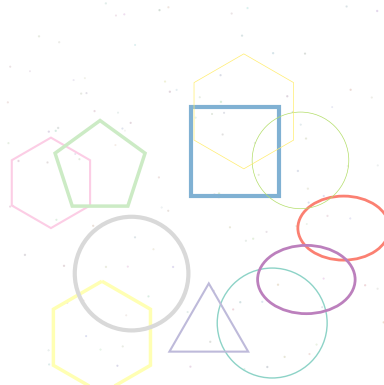[{"shape": "circle", "thickness": 1, "radius": 0.71, "center": [0.707, 0.161]}, {"shape": "hexagon", "thickness": 2.5, "radius": 0.73, "center": [0.265, 0.124]}, {"shape": "triangle", "thickness": 1.5, "radius": 0.59, "center": [0.542, 0.146]}, {"shape": "oval", "thickness": 2, "radius": 0.59, "center": [0.892, 0.408]}, {"shape": "square", "thickness": 3, "radius": 0.57, "center": [0.61, 0.607]}, {"shape": "circle", "thickness": 0.5, "radius": 0.63, "center": [0.78, 0.583]}, {"shape": "hexagon", "thickness": 1.5, "radius": 0.59, "center": [0.132, 0.525]}, {"shape": "circle", "thickness": 3, "radius": 0.74, "center": [0.342, 0.289]}, {"shape": "oval", "thickness": 2, "radius": 0.63, "center": [0.796, 0.274]}, {"shape": "pentagon", "thickness": 2.5, "radius": 0.61, "center": [0.26, 0.564]}, {"shape": "hexagon", "thickness": 0.5, "radius": 0.75, "center": [0.633, 0.711]}]